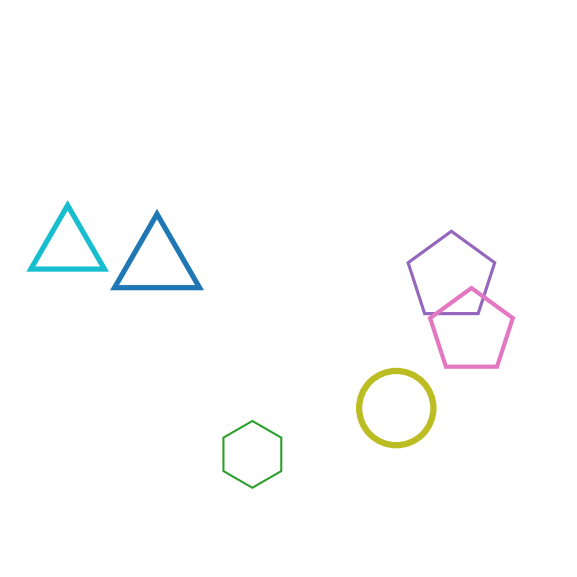[{"shape": "triangle", "thickness": 2.5, "radius": 0.42, "center": [0.272, 0.543]}, {"shape": "hexagon", "thickness": 1, "radius": 0.29, "center": [0.437, 0.212]}, {"shape": "pentagon", "thickness": 1.5, "radius": 0.39, "center": [0.782, 0.52]}, {"shape": "pentagon", "thickness": 2, "radius": 0.38, "center": [0.816, 0.425]}, {"shape": "circle", "thickness": 3, "radius": 0.32, "center": [0.686, 0.292]}, {"shape": "triangle", "thickness": 2.5, "radius": 0.37, "center": [0.117, 0.57]}]